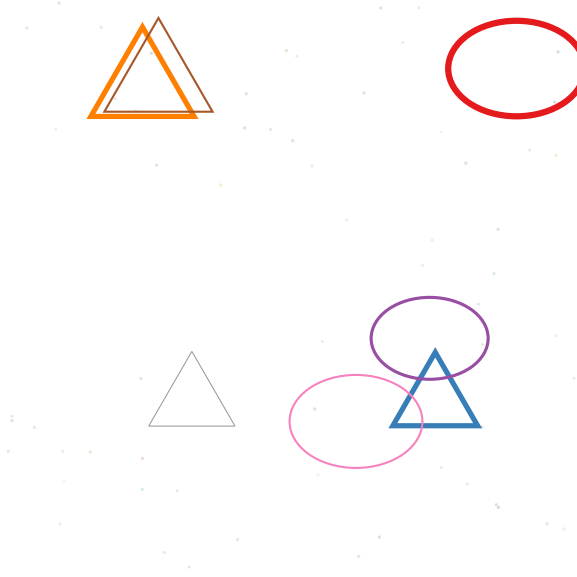[{"shape": "oval", "thickness": 3, "radius": 0.59, "center": [0.894, 0.88]}, {"shape": "triangle", "thickness": 2.5, "radius": 0.42, "center": [0.754, 0.304]}, {"shape": "oval", "thickness": 1.5, "radius": 0.51, "center": [0.744, 0.413]}, {"shape": "triangle", "thickness": 2.5, "radius": 0.52, "center": [0.247, 0.849]}, {"shape": "triangle", "thickness": 1, "radius": 0.54, "center": [0.274, 0.86]}, {"shape": "oval", "thickness": 1, "radius": 0.58, "center": [0.616, 0.269]}, {"shape": "triangle", "thickness": 0.5, "radius": 0.43, "center": [0.332, 0.304]}]